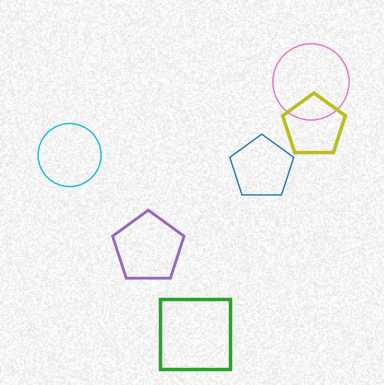[{"shape": "pentagon", "thickness": 1, "radius": 0.44, "center": [0.68, 0.564]}, {"shape": "square", "thickness": 2.5, "radius": 0.46, "center": [0.506, 0.131]}, {"shape": "pentagon", "thickness": 2, "radius": 0.49, "center": [0.385, 0.356]}, {"shape": "circle", "thickness": 1, "radius": 0.5, "center": [0.808, 0.787]}, {"shape": "pentagon", "thickness": 2.5, "radius": 0.43, "center": [0.816, 0.673]}, {"shape": "circle", "thickness": 1, "radius": 0.41, "center": [0.181, 0.597]}]